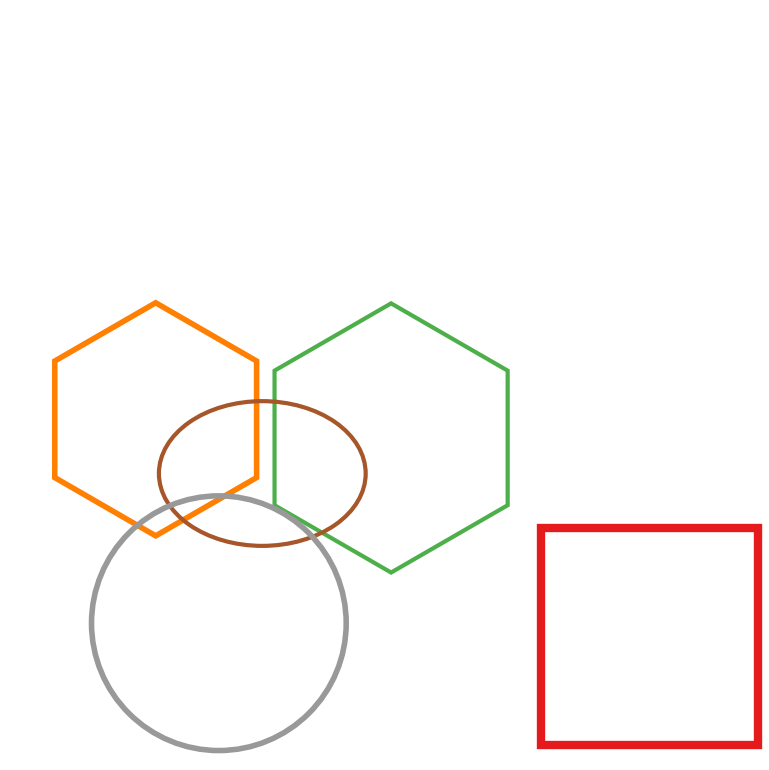[{"shape": "square", "thickness": 3, "radius": 0.71, "center": [0.844, 0.173]}, {"shape": "hexagon", "thickness": 1.5, "radius": 0.87, "center": [0.508, 0.431]}, {"shape": "hexagon", "thickness": 2, "radius": 0.76, "center": [0.202, 0.455]}, {"shape": "oval", "thickness": 1.5, "radius": 0.67, "center": [0.341, 0.385]}, {"shape": "circle", "thickness": 2, "radius": 0.83, "center": [0.284, 0.191]}]